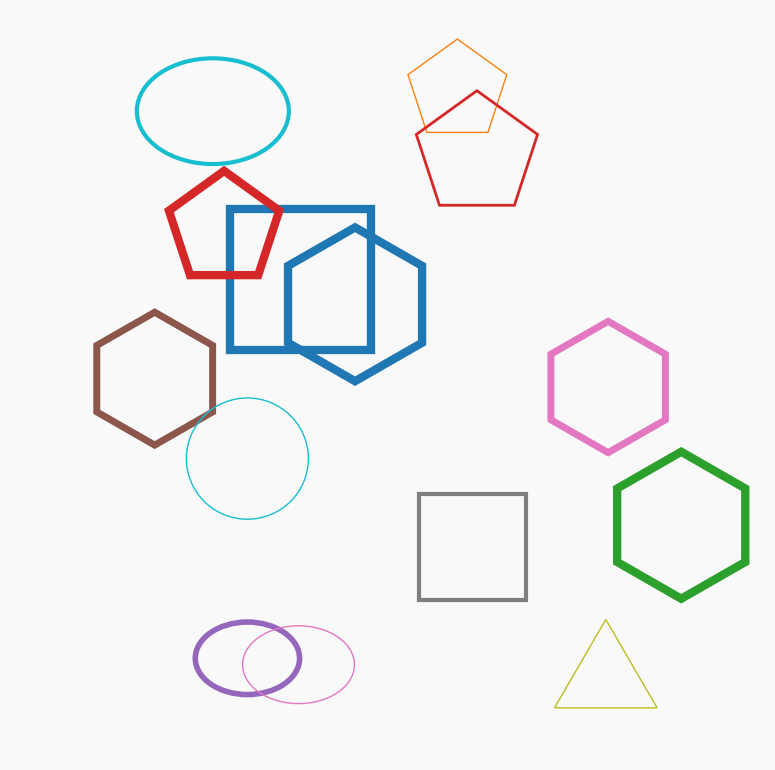[{"shape": "square", "thickness": 3, "radius": 0.46, "center": [0.388, 0.637]}, {"shape": "hexagon", "thickness": 3, "radius": 0.5, "center": [0.458, 0.605]}, {"shape": "pentagon", "thickness": 0.5, "radius": 0.34, "center": [0.59, 0.882]}, {"shape": "hexagon", "thickness": 3, "radius": 0.48, "center": [0.879, 0.318]}, {"shape": "pentagon", "thickness": 1, "radius": 0.41, "center": [0.615, 0.8]}, {"shape": "pentagon", "thickness": 3, "radius": 0.37, "center": [0.289, 0.703]}, {"shape": "oval", "thickness": 2, "radius": 0.34, "center": [0.319, 0.145]}, {"shape": "hexagon", "thickness": 2.5, "radius": 0.43, "center": [0.2, 0.508]}, {"shape": "hexagon", "thickness": 2.5, "radius": 0.43, "center": [0.785, 0.497]}, {"shape": "oval", "thickness": 0.5, "radius": 0.36, "center": [0.385, 0.137]}, {"shape": "square", "thickness": 1.5, "radius": 0.35, "center": [0.61, 0.289]}, {"shape": "triangle", "thickness": 0.5, "radius": 0.38, "center": [0.782, 0.119]}, {"shape": "circle", "thickness": 0.5, "radius": 0.39, "center": [0.319, 0.404]}, {"shape": "oval", "thickness": 1.5, "radius": 0.49, "center": [0.275, 0.856]}]